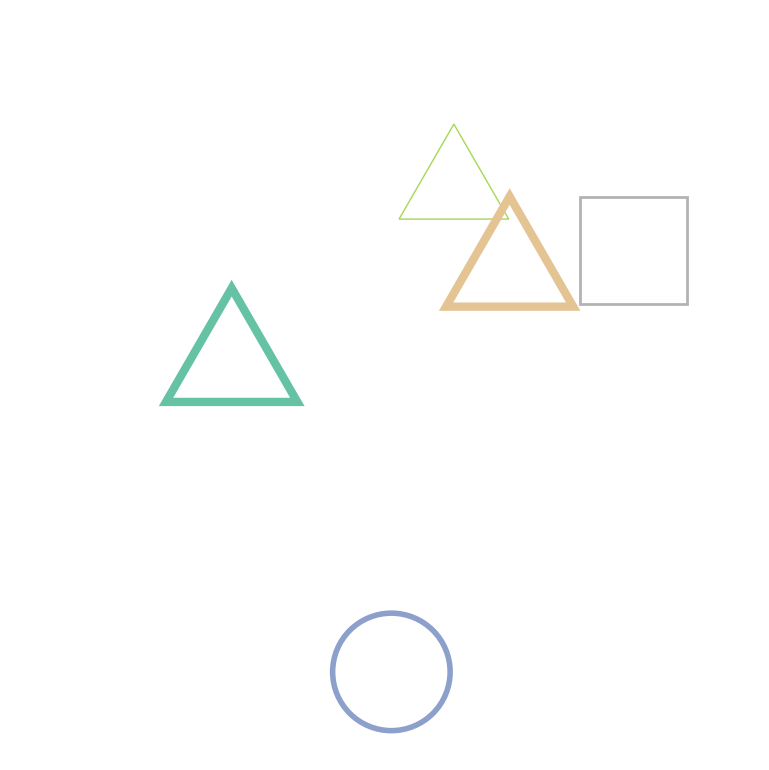[{"shape": "triangle", "thickness": 3, "radius": 0.49, "center": [0.301, 0.527]}, {"shape": "circle", "thickness": 2, "radius": 0.38, "center": [0.508, 0.127]}, {"shape": "triangle", "thickness": 0.5, "radius": 0.41, "center": [0.589, 0.757]}, {"shape": "triangle", "thickness": 3, "radius": 0.48, "center": [0.662, 0.649]}, {"shape": "square", "thickness": 1, "radius": 0.35, "center": [0.822, 0.675]}]